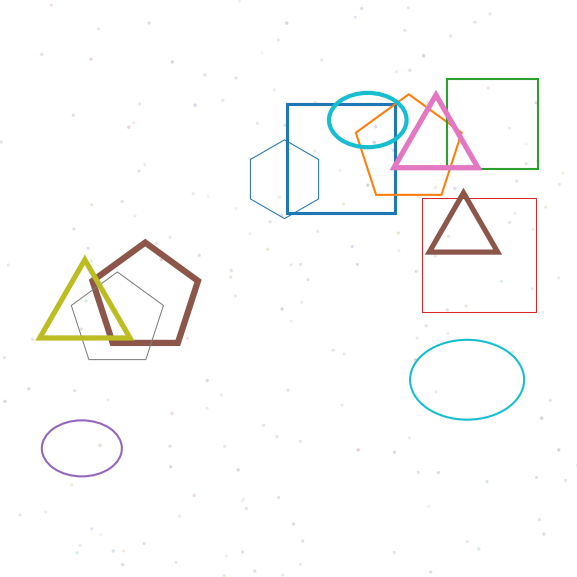[{"shape": "hexagon", "thickness": 0.5, "radius": 0.34, "center": [0.493, 0.689]}, {"shape": "square", "thickness": 1.5, "radius": 0.47, "center": [0.59, 0.724]}, {"shape": "pentagon", "thickness": 1, "radius": 0.48, "center": [0.708, 0.74]}, {"shape": "square", "thickness": 1, "radius": 0.39, "center": [0.852, 0.785]}, {"shape": "square", "thickness": 0.5, "radius": 0.49, "center": [0.83, 0.557]}, {"shape": "oval", "thickness": 1, "radius": 0.35, "center": [0.142, 0.223]}, {"shape": "pentagon", "thickness": 3, "radius": 0.48, "center": [0.252, 0.483]}, {"shape": "triangle", "thickness": 2.5, "radius": 0.34, "center": [0.803, 0.597]}, {"shape": "triangle", "thickness": 2.5, "radius": 0.42, "center": [0.755, 0.751]}, {"shape": "pentagon", "thickness": 0.5, "radius": 0.42, "center": [0.203, 0.444]}, {"shape": "triangle", "thickness": 2.5, "radius": 0.45, "center": [0.147, 0.459]}, {"shape": "oval", "thickness": 2, "radius": 0.34, "center": [0.637, 0.791]}, {"shape": "oval", "thickness": 1, "radius": 0.49, "center": [0.809, 0.342]}]